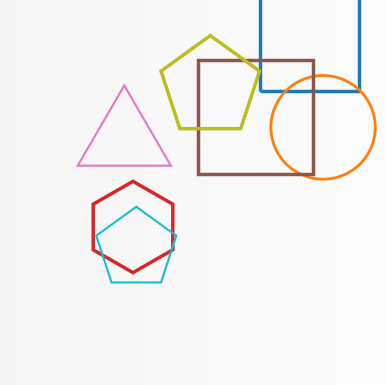[{"shape": "square", "thickness": 2.5, "radius": 0.64, "center": [0.799, 0.892]}, {"shape": "circle", "thickness": 2, "radius": 0.67, "center": [0.834, 0.669]}, {"shape": "hexagon", "thickness": 2.5, "radius": 0.59, "center": [0.343, 0.41]}, {"shape": "square", "thickness": 2.5, "radius": 0.74, "center": [0.659, 0.695]}, {"shape": "triangle", "thickness": 1.5, "radius": 0.69, "center": [0.321, 0.639]}, {"shape": "pentagon", "thickness": 2.5, "radius": 0.67, "center": [0.543, 0.774]}, {"shape": "pentagon", "thickness": 1.5, "radius": 0.54, "center": [0.352, 0.354]}]